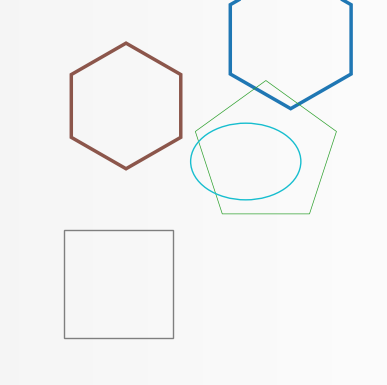[{"shape": "hexagon", "thickness": 2.5, "radius": 0.9, "center": [0.75, 0.898]}, {"shape": "pentagon", "thickness": 0.5, "radius": 0.96, "center": [0.686, 0.599]}, {"shape": "hexagon", "thickness": 2.5, "radius": 0.82, "center": [0.325, 0.725]}, {"shape": "square", "thickness": 1, "radius": 0.71, "center": [0.305, 0.262]}, {"shape": "oval", "thickness": 1, "radius": 0.71, "center": [0.634, 0.58]}]